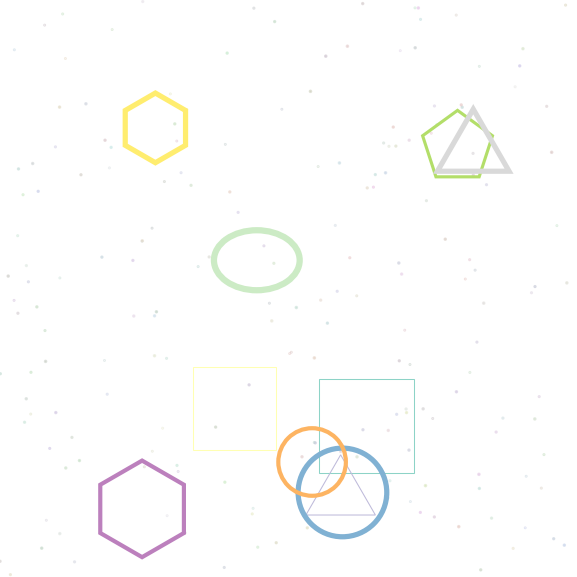[{"shape": "square", "thickness": 0.5, "radius": 0.41, "center": [0.635, 0.262]}, {"shape": "square", "thickness": 0.5, "radius": 0.36, "center": [0.406, 0.291]}, {"shape": "triangle", "thickness": 0.5, "radius": 0.35, "center": [0.59, 0.142]}, {"shape": "circle", "thickness": 2.5, "radius": 0.38, "center": [0.593, 0.146]}, {"shape": "circle", "thickness": 2, "radius": 0.29, "center": [0.54, 0.199]}, {"shape": "pentagon", "thickness": 1.5, "radius": 0.32, "center": [0.792, 0.744]}, {"shape": "triangle", "thickness": 2.5, "radius": 0.36, "center": [0.819, 0.738]}, {"shape": "hexagon", "thickness": 2, "radius": 0.42, "center": [0.246, 0.118]}, {"shape": "oval", "thickness": 3, "radius": 0.37, "center": [0.445, 0.549]}, {"shape": "hexagon", "thickness": 2.5, "radius": 0.3, "center": [0.269, 0.778]}]